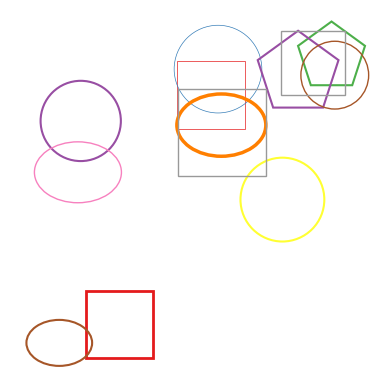[{"shape": "square", "thickness": 0.5, "radius": 0.44, "center": [0.547, 0.753]}, {"shape": "square", "thickness": 2, "radius": 0.43, "center": [0.311, 0.157]}, {"shape": "circle", "thickness": 0.5, "radius": 0.57, "center": [0.566, 0.82]}, {"shape": "pentagon", "thickness": 1.5, "radius": 0.46, "center": [0.861, 0.853]}, {"shape": "circle", "thickness": 1.5, "radius": 0.52, "center": [0.21, 0.686]}, {"shape": "pentagon", "thickness": 1.5, "radius": 0.55, "center": [0.774, 0.81]}, {"shape": "oval", "thickness": 2.5, "radius": 0.58, "center": [0.575, 0.675]}, {"shape": "circle", "thickness": 1.5, "radius": 0.54, "center": [0.734, 0.482]}, {"shape": "circle", "thickness": 1, "radius": 0.44, "center": [0.87, 0.805]}, {"shape": "oval", "thickness": 1.5, "radius": 0.43, "center": [0.154, 0.109]}, {"shape": "oval", "thickness": 1, "radius": 0.57, "center": [0.202, 0.552]}, {"shape": "square", "thickness": 1, "radius": 0.41, "center": [0.813, 0.837]}, {"shape": "square", "thickness": 1, "radius": 0.57, "center": [0.577, 0.656]}]